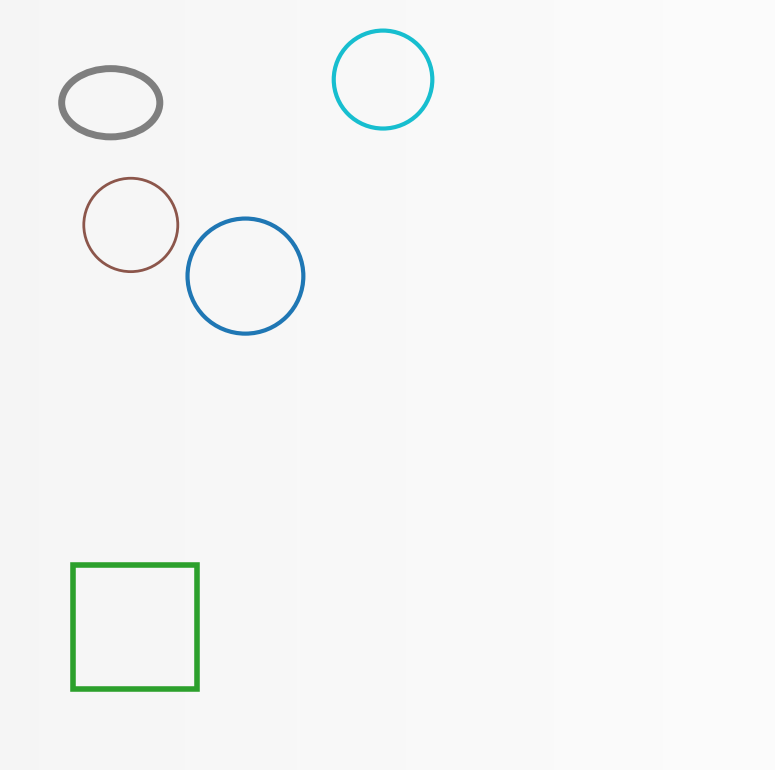[{"shape": "circle", "thickness": 1.5, "radius": 0.37, "center": [0.317, 0.641]}, {"shape": "square", "thickness": 2, "radius": 0.4, "center": [0.174, 0.186]}, {"shape": "circle", "thickness": 1, "radius": 0.3, "center": [0.169, 0.708]}, {"shape": "oval", "thickness": 2.5, "radius": 0.32, "center": [0.143, 0.867]}, {"shape": "circle", "thickness": 1.5, "radius": 0.32, "center": [0.494, 0.897]}]